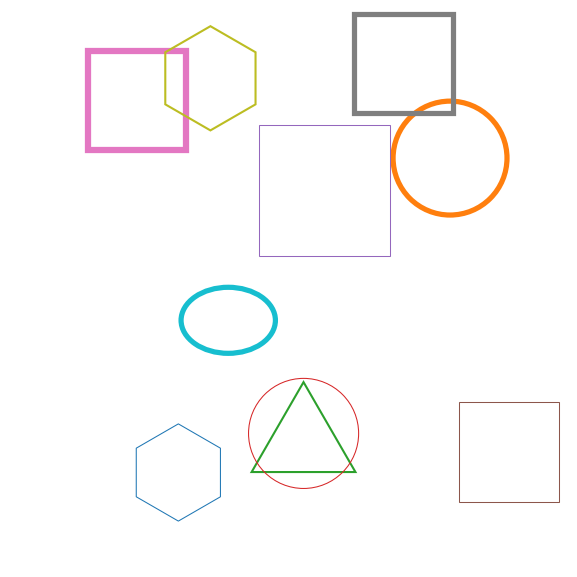[{"shape": "hexagon", "thickness": 0.5, "radius": 0.42, "center": [0.309, 0.181]}, {"shape": "circle", "thickness": 2.5, "radius": 0.49, "center": [0.779, 0.725]}, {"shape": "triangle", "thickness": 1, "radius": 0.52, "center": [0.526, 0.234]}, {"shape": "circle", "thickness": 0.5, "radius": 0.48, "center": [0.526, 0.249]}, {"shape": "square", "thickness": 0.5, "radius": 0.57, "center": [0.562, 0.669]}, {"shape": "square", "thickness": 0.5, "radius": 0.43, "center": [0.882, 0.217]}, {"shape": "square", "thickness": 3, "radius": 0.43, "center": [0.237, 0.825]}, {"shape": "square", "thickness": 2.5, "radius": 0.43, "center": [0.698, 0.889]}, {"shape": "hexagon", "thickness": 1, "radius": 0.45, "center": [0.364, 0.864]}, {"shape": "oval", "thickness": 2.5, "radius": 0.41, "center": [0.395, 0.444]}]